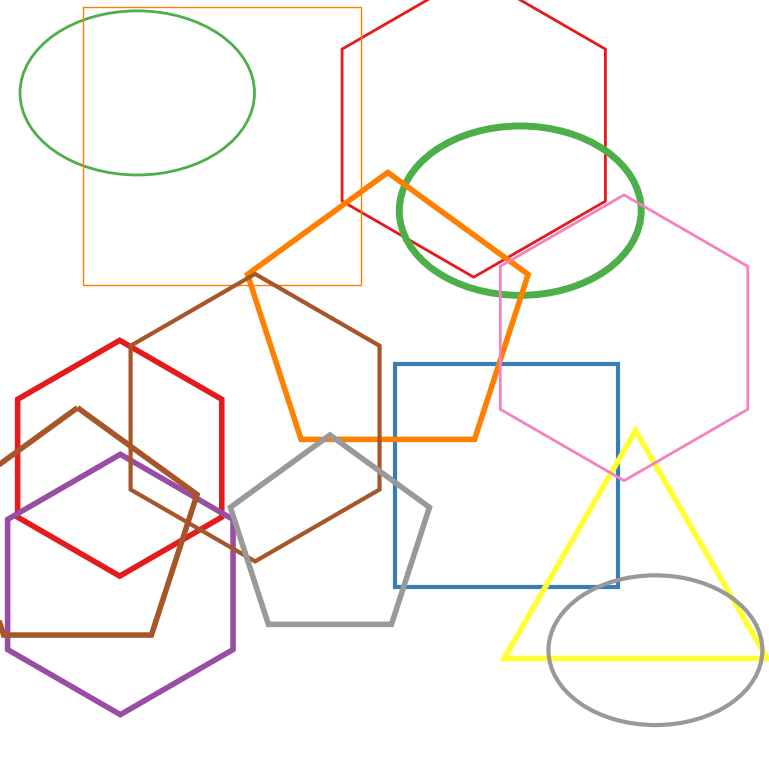[{"shape": "hexagon", "thickness": 1, "radius": 0.99, "center": [0.615, 0.837]}, {"shape": "hexagon", "thickness": 2, "radius": 0.77, "center": [0.155, 0.405]}, {"shape": "square", "thickness": 1.5, "radius": 0.72, "center": [0.658, 0.383]}, {"shape": "oval", "thickness": 1, "radius": 0.76, "center": [0.178, 0.879]}, {"shape": "oval", "thickness": 2.5, "radius": 0.79, "center": [0.676, 0.726]}, {"shape": "hexagon", "thickness": 2, "radius": 0.85, "center": [0.156, 0.241]}, {"shape": "pentagon", "thickness": 2, "radius": 0.96, "center": [0.504, 0.584]}, {"shape": "square", "thickness": 0.5, "radius": 0.9, "center": [0.288, 0.81]}, {"shape": "triangle", "thickness": 2, "radius": 0.99, "center": [0.825, 0.243]}, {"shape": "hexagon", "thickness": 1.5, "radius": 0.93, "center": [0.331, 0.458]}, {"shape": "pentagon", "thickness": 2, "radius": 0.82, "center": [0.101, 0.307]}, {"shape": "hexagon", "thickness": 1, "radius": 0.93, "center": [0.81, 0.561]}, {"shape": "pentagon", "thickness": 2, "radius": 0.68, "center": [0.428, 0.299]}, {"shape": "oval", "thickness": 1.5, "radius": 0.69, "center": [0.851, 0.156]}]